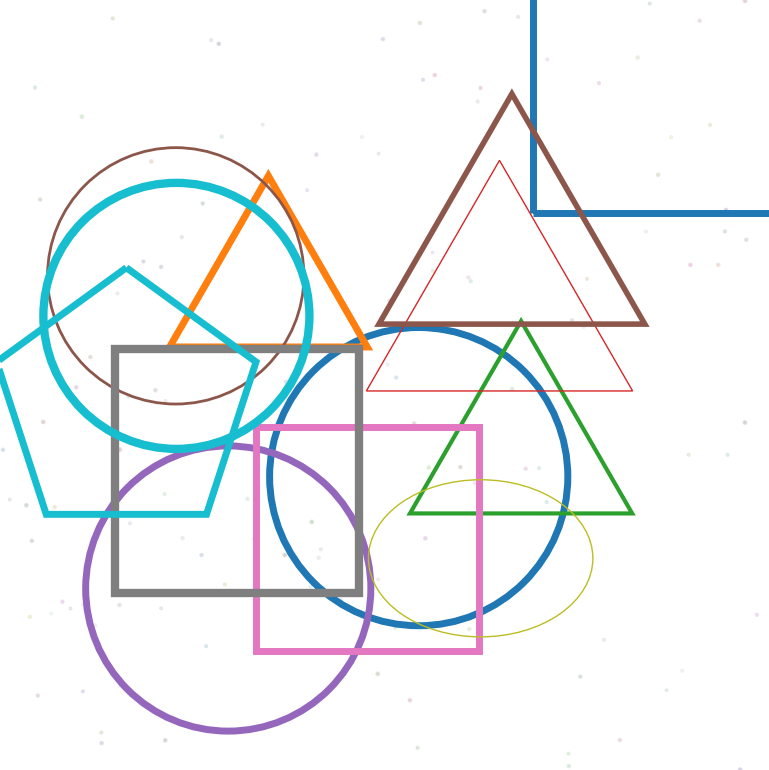[{"shape": "circle", "thickness": 2.5, "radius": 0.97, "center": [0.544, 0.381]}, {"shape": "square", "thickness": 2.5, "radius": 0.81, "center": [0.854, 0.885]}, {"shape": "triangle", "thickness": 2.5, "radius": 0.74, "center": [0.349, 0.623]}, {"shape": "triangle", "thickness": 1.5, "radius": 0.83, "center": [0.677, 0.416]}, {"shape": "triangle", "thickness": 0.5, "radius": 1.0, "center": [0.649, 0.592]}, {"shape": "circle", "thickness": 2.5, "radius": 0.93, "center": [0.296, 0.236]}, {"shape": "circle", "thickness": 1, "radius": 0.83, "center": [0.228, 0.642]}, {"shape": "triangle", "thickness": 2, "radius": 1.0, "center": [0.665, 0.679]}, {"shape": "square", "thickness": 2.5, "radius": 0.73, "center": [0.477, 0.3]}, {"shape": "square", "thickness": 3, "radius": 0.79, "center": [0.308, 0.389]}, {"shape": "oval", "thickness": 0.5, "radius": 0.73, "center": [0.624, 0.275]}, {"shape": "pentagon", "thickness": 2.5, "radius": 0.89, "center": [0.164, 0.475]}, {"shape": "circle", "thickness": 3, "radius": 0.86, "center": [0.229, 0.59]}]